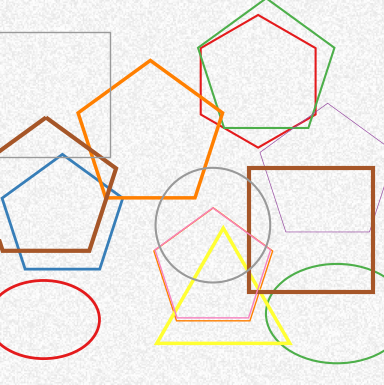[{"shape": "hexagon", "thickness": 1.5, "radius": 0.86, "center": [0.671, 0.789]}, {"shape": "oval", "thickness": 2, "radius": 0.73, "center": [0.113, 0.17]}, {"shape": "pentagon", "thickness": 2, "radius": 0.82, "center": [0.162, 0.434]}, {"shape": "oval", "thickness": 1.5, "radius": 0.92, "center": [0.875, 0.185]}, {"shape": "pentagon", "thickness": 1.5, "radius": 0.93, "center": [0.692, 0.818]}, {"shape": "pentagon", "thickness": 0.5, "radius": 0.92, "center": [0.851, 0.547]}, {"shape": "pentagon", "thickness": 2.5, "radius": 0.99, "center": [0.39, 0.646]}, {"shape": "pentagon", "thickness": 1, "radius": 0.81, "center": [0.554, 0.298]}, {"shape": "triangle", "thickness": 2.5, "radius": 1.0, "center": [0.58, 0.208]}, {"shape": "pentagon", "thickness": 3, "radius": 0.96, "center": [0.119, 0.503]}, {"shape": "square", "thickness": 3, "radius": 0.81, "center": [0.808, 0.403]}, {"shape": "pentagon", "thickness": 1, "radius": 0.79, "center": [0.553, 0.302]}, {"shape": "circle", "thickness": 1.5, "radius": 0.74, "center": [0.553, 0.415]}, {"shape": "square", "thickness": 1, "radius": 0.82, "center": [0.123, 0.755]}]